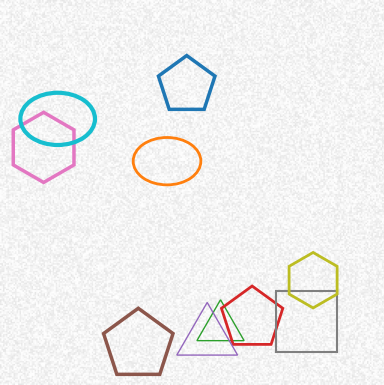[{"shape": "pentagon", "thickness": 2.5, "radius": 0.39, "center": [0.485, 0.778]}, {"shape": "oval", "thickness": 2, "radius": 0.44, "center": [0.434, 0.581]}, {"shape": "triangle", "thickness": 1, "radius": 0.35, "center": [0.573, 0.151]}, {"shape": "pentagon", "thickness": 2, "radius": 0.42, "center": [0.655, 0.173]}, {"shape": "triangle", "thickness": 1, "radius": 0.46, "center": [0.538, 0.123]}, {"shape": "pentagon", "thickness": 2.5, "radius": 0.47, "center": [0.359, 0.104]}, {"shape": "hexagon", "thickness": 2.5, "radius": 0.46, "center": [0.113, 0.617]}, {"shape": "square", "thickness": 1.5, "radius": 0.4, "center": [0.796, 0.166]}, {"shape": "hexagon", "thickness": 2, "radius": 0.36, "center": [0.813, 0.272]}, {"shape": "oval", "thickness": 3, "radius": 0.48, "center": [0.15, 0.691]}]